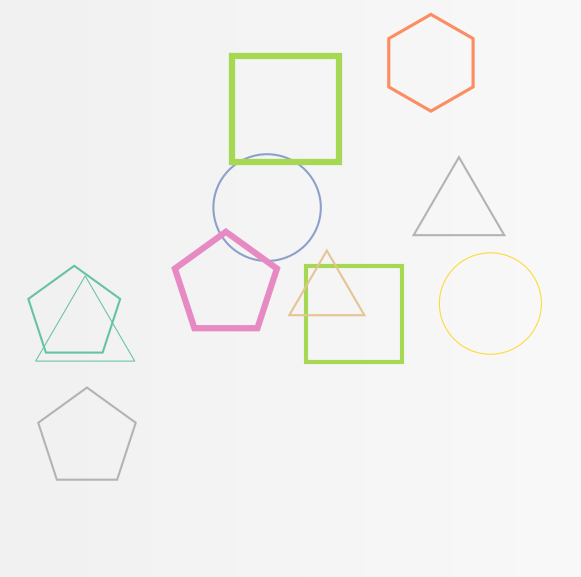[{"shape": "pentagon", "thickness": 1, "radius": 0.42, "center": [0.128, 0.456]}, {"shape": "triangle", "thickness": 0.5, "radius": 0.49, "center": [0.147, 0.423]}, {"shape": "hexagon", "thickness": 1.5, "radius": 0.42, "center": [0.741, 0.89]}, {"shape": "circle", "thickness": 1, "radius": 0.46, "center": [0.46, 0.64]}, {"shape": "pentagon", "thickness": 3, "radius": 0.46, "center": [0.389, 0.505]}, {"shape": "square", "thickness": 2, "radius": 0.41, "center": [0.608, 0.455]}, {"shape": "square", "thickness": 3, "radius": 0.46, "center": [0.492, 0.811]}, {"shape": "circle", "thickness": 0.5, "radius": 0.44, "center": [0.844, 0.474]}, {"shape": "triangle", "thickness": 1, "radius": 0.37, "center": [0.562, 0.491]}, {"shape": "triangle", "thickness": 1, "radius": 0.45, "center": [0.79, 0.637]}, {"shape": "pentagon", "thickness": 1, "radius": 0.44, "center": [0.15, 0.24]}]